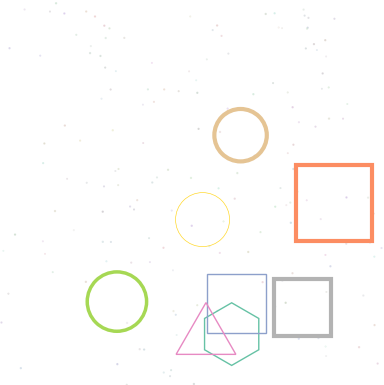[{"shape": "hexagon", "thickness": 1, "radius": 0.41, "center": [0.602, 0.132]}, {"shape": "square", "thickness": 3, "radius": 0.5, "center": [0.868, 0.473]}, {"shape": "square", "thickness": 1, "radius": 0.38, "center": [0.614, 0.212]}, {"shape": "triangle", "thickness": 1, "radius": 0.45, "center": [0.535, 0.124]}, {"shape": "circle", "thickness": 2.5, "radius": 0.39, "center": [0.304, 0.217]}, {"shape": "circle", "thickness": 0.5, "radius": 0.35, "center": [0.526, 0.43]}, {"shape": "circle", "thickness": 3, "radius": 0.34, "center": [0.625, 0.649]}, {"shape": "square", "thickness": 3, "radius": 0.37, "center": [0.786, 0.202]}]